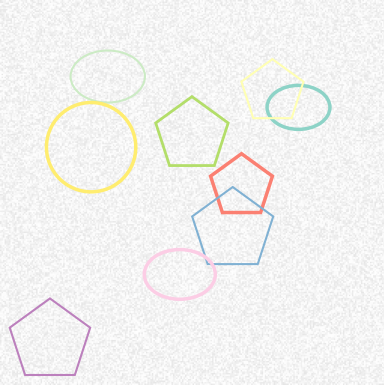[{"shape": "oval", "thickness": 2.5, "radius": 0.41, "center": [0.775, 0.721]}, {"shape": "pentagon", "thickness": 1.5, "radius": 0.42, "center": [0.708, 0.762]}, {"shape": "pentagon", "thickness": 2.5, "radius": 0.42, "center": [0.627, 0.516]}, {"shape": "pentagon", "thickness": 1.5, "radius": 0.55, "center": [0.604, 0.404]}, {"shape": "pentagon", "thickness": 2, "radius": 0.49, "center": [0.499, 0.65]}, {"shape": "oval", "thickness": 2.5, "radius": 0.46, "center": [0.467, 0.287]}, {"shape": "pentagon", "thickness": 1.5, "radius": 0.55, "center": [0.13, 0.115]}, {"shape": "oval", "thickness": 1.5, "radius": 0.48, "center": [0.28, 0.801]}, {"shape": "circle", "thickness": 2.5, "radius": 0.58, "center": [0.237, 0.618]}]